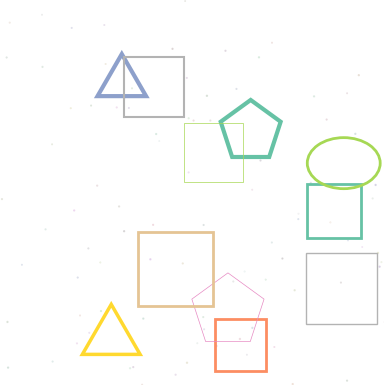[{"shape": "pentagon", "thickness": 3, "radius": 0.41, "center": [0.651, 0.658]}, {"shape": "square", "thickness": 2, "radius": 0.35, "center": [0.868, 0.453]}, {"shape": "square", "thickness": 2, "radius": 0.34, "center": [0.625, 0.104]}, {"shape": "triangle", "thickness": 3, "radius": 0.36, "center": [0.316, 0.787]}, {"shape": "pentagon", "thickness": 0.5, "radius": 0.49, "center": [0.592, 0.193]}, {"shape": "square", "thickness": 0.5, "radius": 0.38, "center": [0.554, 0.605]}, {"shape": "oval", "thickness": 2, "radius": 0.47, "center": [0.893, 0.576]}, {"shape": "triangle", "thickness": 2.5, "radius": 0.43, "center": [0.289, 0.123]}, {"shape": "square", "thickness": 2, "radius": 0.49, "center": [0.456, 0.302]}, {"shape": "square", "thickness": 1, "radius": 0.46, "center": [0.888, 0.251]}, {"shape": "square", "thickness": 1.5, "radius": 0.39, "center": [0.4, 0.773]}]